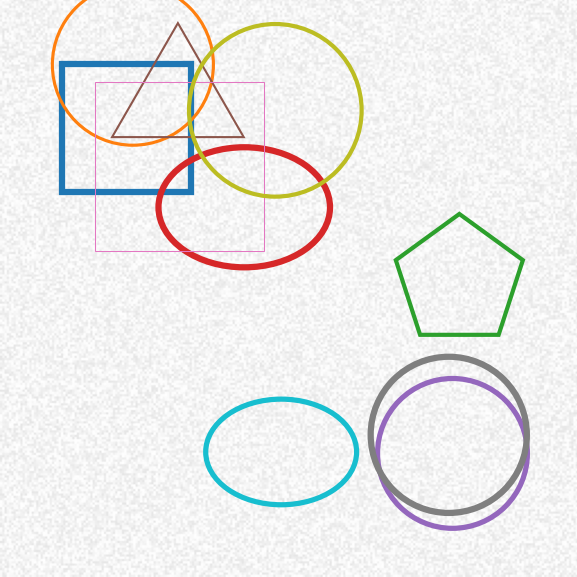[{"shape": "square", "thickness": 3, "radius": 0.56, "center": [0.219, 0.777]}, {"shape": "circle", "thickness": 1.5, "radius": 0.7, "center": [0.23, 0.887]}, {"shape": "pentagon", "thickness": 2, "radius": 0.58, "center": [0.795, 0.513]}, {"shape": "oval", "thickness": 3, "radius": 0.74, "center": [0.423, 0.64]}, {"shape": "circle", "thickness": 2.5, "radius": 0.65, "center": [0.784, 0.214]}, {"shape": "triangle", "thickness": 1, "radius": 0.66, "center": [0.308, 0.828]}, {"shape": "square", "thickness": 0.5, "radius": 0.73, "center": [0.311, 0.711]}, {"shape": "circle", "thickness": 3, "radius": 0.68, "center": [0.777, 0.246]}, {"shape": "circle", "thickness": 2, "radius": 0.75, "center": [0.477, 0.808]}, {"shape": "oval", "thickness": 2.5, "radius": 0.65, "center": [0.487, 0.217]}]